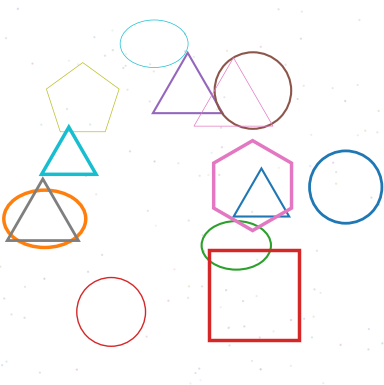[{"shape": "circle", "thickness": 2, "radius": 0.47, "center": [0.898, 0.514]}, {"shape": "triangle", "thickness": 1.5, "radius": 0.42, "center": [0.679, 0.479]}, {"shape": "oval", "thickness": 2.5, "radius": 0.53, "center": [0.116, 0.432]}, {"shape": "oval", "thickness": 1.5, "radius": 0.45, "center": [0.614, 0.363]}, {"shape": "circle", "thickness": 1, "radius": 0.45, "center": [0.289, 0.19]}, {"shape": "square", "thickness": 2.5, "radius": 0.58, "center": [0.66, 0.235]}, {"shape": "triangle", "thickness": 1.5, "radius": 0.52, "center": [0.488, 0.758]}, {"shape": "circle", "thickness": 1.5, "radius": 0.5, "center": [0.657, 0.765]}, {"shape": "hexagon", "thickness": 2.5, "radius": 0.58, "center": [0.656, 0.518]}, {"shape": "triangle", "thickness": 0.5, "radius": 0.59, "center": [0.606, 0.732]}, {"shape": "triangle", "thickness": 2, "radius": 0.53, "center": [0.111, 0.429]}, {"shape": "pentagon", "thickness": 0.5, "radius": 0.5, "center": [0.215, 0.738]}, {"shape": "oval", "thickness": 0.5, "radius": 0.44, "center": [0.4, 0.886]}, {"shape": "triangle", "thickness": 2.5, "radius": 0.41, "center": [0.179, 0.588]}]